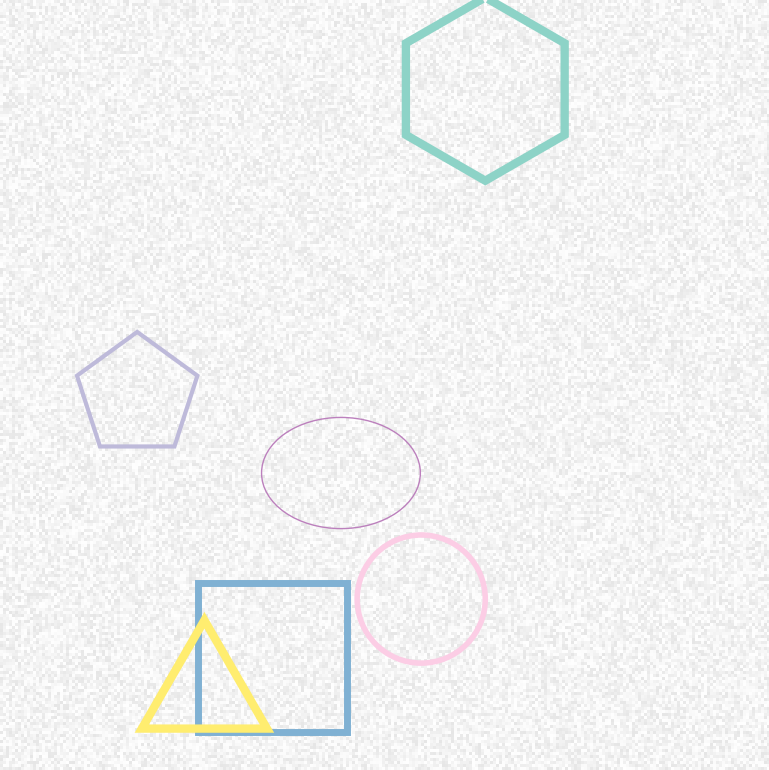[{"shape": "hexagon", "thickness": 3, "radius": 0.6, "center": [0.63, 0.884]}, {"shape": "pentagon", "thickness": 1.5, "radius": 0.41, "center": [0.178, 0.487]}, {"shape": "square", "thickness": 2.5, "radius": 0.48, "center": [0.354, 0.146]}, {"shape": "circle", "thickness": 2, "radius": 0.42, "center": [0.547, 0.222]}, {"shape": "oval", "thickness": 0.5, "radius": 0.52, "center": [0.443, 0.386]}, {"shape": "triangle", "thickness": 3, "radius": 0.47, "center": [0.265, 0.101]}]